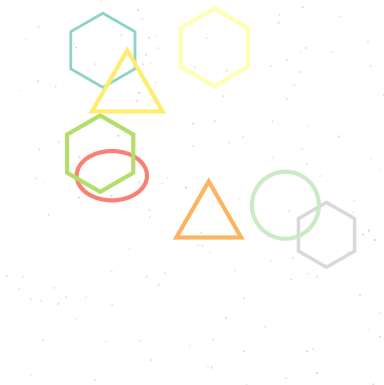[{"shape": "hexagon", "thickness": 2, "radius": 0.48, "center": [0.267, 0.869]}, {"shape": "hexagon", "thickness": 3, "radius": 0.5, "center": [0.557, 0.877]}, {"shape": "oval", "thickness": 3, "radius": 0.46, "center": [0.291, 0.544]}, {"shape": "triangle", "thickness": 3, "radius": 0.49, "center": [0.542, 0.432]}, {"shape": "hexagon", "thickness": 3, "radius": 0.5, "center": [0.26, 0.601]}, {"shape": "hexagon", "thickness": 2.5, "radius": 0.42, "center": [0.848, 0.39]}, {"shape": "circle", "thickness": 3, "radius": 0.44, "center": [0.741, 0.467]}, {"shape": "triangle", "thickness": 3, "radius": 0.53, "center": [0.331, 0.764]}]